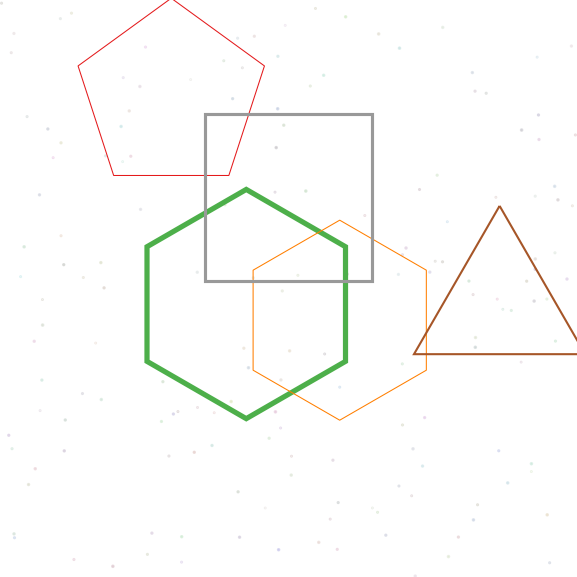[{"shape": "pentagon", "thickness": 0.5, "radius": 0.85, "center": [0.297, 0.833]}, {"shape": "hexagon", "thickness": 2.5, "radius": 0.99, "center": [0.426, 0.473]}, {"shape": "hexagon", "thickness": 0.5, "radius": 0.87, "center": [0.588, 0.445]}, {"shape": "triangle", "thickness": 1, "radius": 0.86, "center": [0.865, 0.471]}, {"shape": "square", "thickness": 1.5, "radius": 0.72, "center": [0.5, 0.657]}]